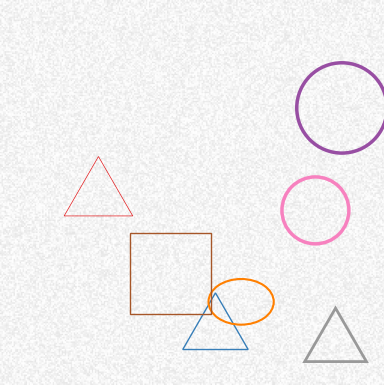[{"shape": "triangle", "thickness": 0.5, "radius": 0.51, "center": [0.256, 0.491]}, {"shape": "triangle", "thickness": 1, "radius": 0.49, "center": [0.56, 0.141]}, {"shape": "circle", "thickness": 2.5, "radius": 0.59, "center": [0.888, 0.72]}, {"shape": "oval", "thickness": 1.5, "radius": 0.42, "center": [0.626, 0.216]}, {"shape": "square", "thickness": 1, "radius": 0.53, "center": [0.443, 0.289]}, {"shape": "circle", "thickness": 2.5, "radius": 0.43, "center": [0.819, 0.454]}, {"shape": "triangle", "thickness": 2, "radius": 0.46, "center": [0.872, 0.107]}]